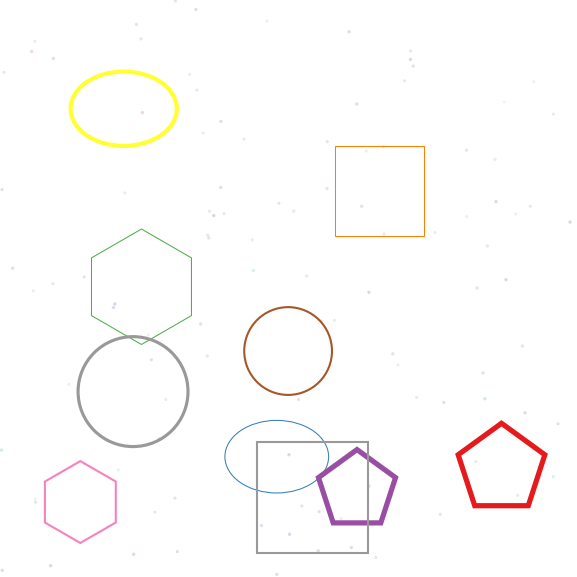[{"shape": "pentagon", "thickness": 2.5, "radius": 0.39, "center": [0.868, 0.187]}, {"shape": "oval", "thickness": 0.5, "radius": 0.45, "center": [0.479, 0.208]}, {"shape": "hexagon", "thickness": 0.5, "radius": 0.5, "center": [0.245, 0.503]}, {"shape": "pentagon", "thickness": 2.5, "radius": 0.35, "center": [0.618, 0.15]}, {"shape": "square", "thickness": 0.5, "radius": 0.39, "center": [0.657, 0.668]}, {"shape": "oval", "thickness": 2, "radius": 0.46, "center": [0.214, 0.811]}, {"shape": "circle", "thickness": 1, "radius": 0.38, "center": [0.499, 0.391]}, {"shape": "hexagon", "thickness": 1, "radius": 0.35, "center": [0.139, 0.13]}, {"shape": "square", "thickness": 1, "radius": 0.48, "center": [0.542, 0.137]}, {"shape": "circle", "thickness": 1.5, "radius": 0.48, "center": [0.23, 0.321]}]